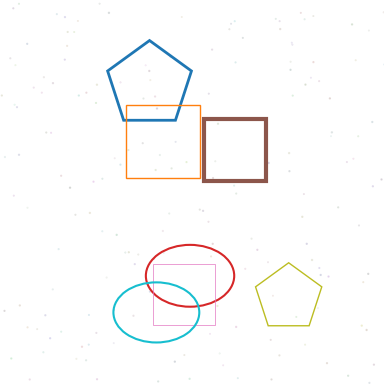[{"shape": "pentagon", "thickness": 2, "radius": 0.57, "center": [0.388, 0.78]}, {"shape": "square", "thickness": 1, "radius": 0.48, "center": [0.423, 0.633]}, {"shape": "oval", "thickness": 1.5, "radius": 0.57, "center": [0.494, 0.284]}, {"shape": "square", "thickness": 3, "radius": 0.4, "center": [0.611, 0.611]}, {"shape": "square", "thickness": 0.5, "radius": 0.4, "center": [0.479, 0.235]}, {"shape": "pentagon", "thickness": 1, "radius": 0.45, "center": [0.75, 0.227]}, {"shape": "oval", "thickness": 1.5, "radius": 0.56, "center": [0.406, 0.189]}]